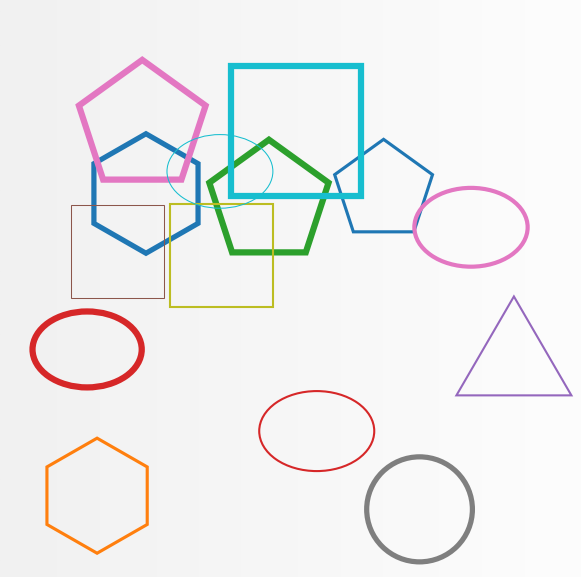[{"shape": "pentagon", "thickness": 1.5, "radius": 0.44, "center": [0.66, 0.669]}, {"shape": "hexagon", "thickness": 2.5, "radius": 0.52, "center": [0.251, 0.664]}, {"shape": "hexagon", "thickness": 1.5, "radius": 0.5, "center": [0.167, 0.141]}, {"shape": "pentagon", "thickness": 3, "radius": 0.54, "center": [0.463, 0.649]}, {"shape": "oval", "thickness": 3, "radius": 0.47, "center": [0.15, 0.394]}, {"shape": "oval", "thickness": 1, "radius": 0.49, "center": [0.545, 0.253]}, {"shape": "triangle", "thickness": 1, "radius": 0.57, "center": [0.884, 0.372]}, {"shape": "square", "thickness": 0.5, "radius": 0.4, "center": [0.202, 0.564]}, {"shape": "pentagon", "thickness": 3, "radius": 0.57, "center": [0.245, 0.781]}, {"shape": "oval", "thickness": 2, "radius": 0.49, "center": [0.81, 0.606]}, {"shape": "circle", "thickness": 2.5, "radius": 0.45, "center": [0.722, 0.117]}, {"shape": "square", "thickness": 1, "radius": 0.44, "center": [0.382, 0.557]}, {"shape": "square", "thickness": 3, "radius": 0.56, "center": [0.509, 0.773]}, {"shape": "oval", "thickness": 0.5, "radius": 0.46, "center": [0.378, 0.702]}]